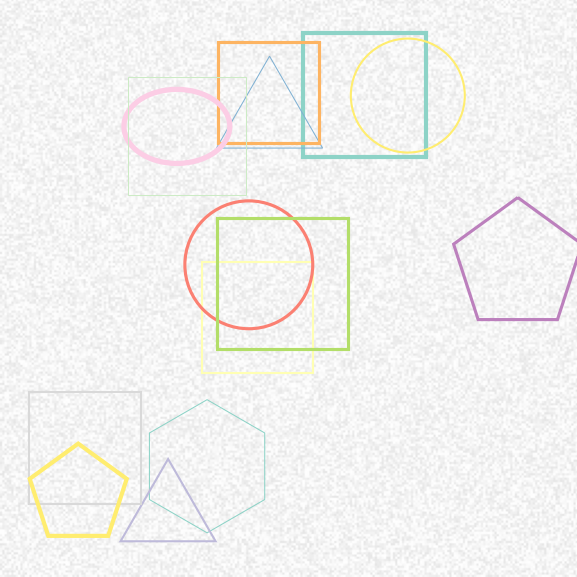[{"shape": "square", "thickness": 2, "radius": 0.54, "center": [0.631, 0.834]}, {"shape": "hexagon", "thickness": 0.5, "radius": 0.58, "center": [0.359, 0.192]}, {"shape": "square", "thickness": 1, "radius": 0.48, "center": [0.446, 0.449]}, {"shape": "triangle", "thickness": 1, "radius": 0.47, "center": [0.291, 0.109]}, {"shape": "circle", "thickness": 1.5, "radius": 0.55, "center": [0.431, 0.541]}, {"shape": "triangle", "thickness": 0.5, "radius": 0.53, "center": [0.467, 0.796]}, {"shape": "square", "thickness": 1.5, "radius": 0.44, "center": [0.465, 0.839]}, {"shape": "square", "thickness": 1.5, "radius": 0.56, "center": [0.489, 0.508]}, {"shape": "oval", "thickness": 2.5, "radius": 0.46, "center": [0.306, 0.78]}, {"shape": "square", "thickness": 1, "radius": 0.49, "center": [0.147, 0.223]}, {"shape": "pentagon", "thickness": 1.5, "radius": 0.58, "center": [0.897, 0.54]}, {"shape": "square", "thickness": 0.5, "radius": 0.51, "center": [0.323, 0.763]}, {"shape": "pentagon", "thickness": 2, "radius": 0.44, "center": [0.135, 0.143]}, {"shape": "circle", "thickness": 1, "radius": 0.49, "center": [0.706, 0.834]}]